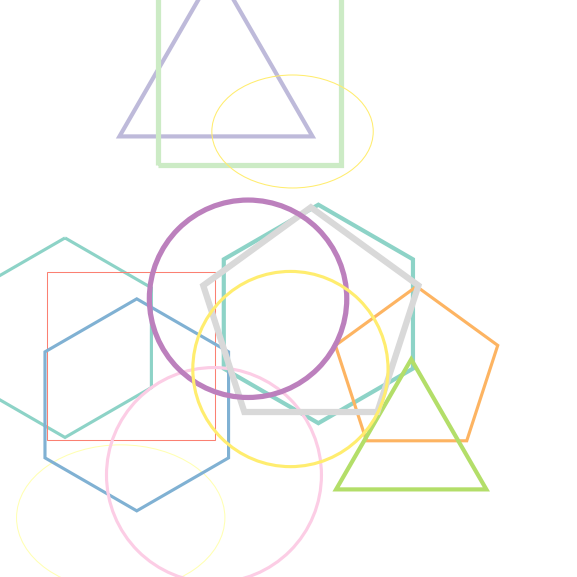[{"shape": "hexagon", "thickness": 1.5, "radius": 0.86, "center": [0.113, 0.414]}, {"shape": "hexagon", "thickness": 2, "radius": 0.95, "center": [0.551, 0.456]}, {"shape": "oval", "thickness": 0.5, "radius": 0.9, "center": [0.209, 0.103]}, {"shape": "triangle", "thickness": 2, "radius": 0.96, "center": [0.374, 0.859]}, {"shape": "square", "thickness": 0.5, "radius": 0.73, "center": [0.227, 0.382]}, {"shape": "hexagon", "thickness": 1.5, "radius": 0.92, "center": [0.237, 0.298]}, {"shape": "pentagon", "thickness": 1.5, "radius": 0.74, "center": [0.721, 0.355]}, {"shape": "triangle", "thickness": 2, "radius": 0.75, "center": [0.712, 0.227]}, {"shape": "circle", "thickness": 1.5, "radius": 0.93, "center": [0.371, 0.177]}, {"shape": "pentagon", "thickness": 3, "radius": 0.98, "center": [0.538, 0.444]}, {"shape": "circle", "thickness": 2.5, "radius": 0.85, "center": [0.43, 0.482]}, {"shape": "square", "thickness": 2.5, "radius": 0.79, "center": [0.432, 0.872]}, {"shape": "oval", "thickness": 0.5, "radius": 0.7, "center": [0.507, 0.771]}, {"shape": "circle", "thickness": 1.5, "radius": 0.85, "center": [0.503, 0.36]}]